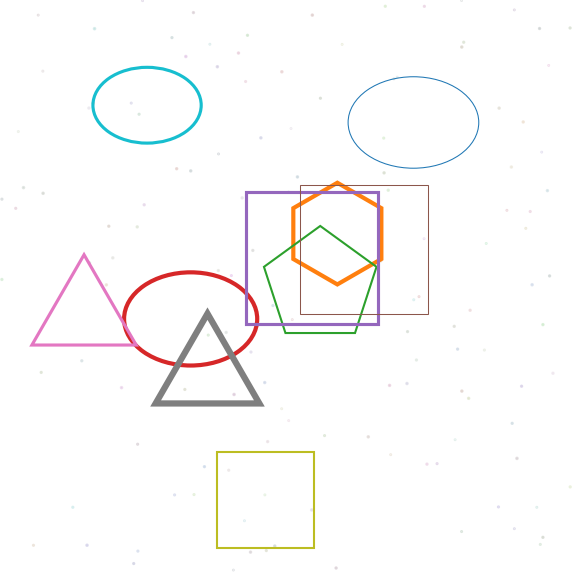[{"shape": "oval", "thickness": 0.5, "radius": 0.57, "center": [0.716, 0.787]}, {"shape": "hexagon", "thickness": 2, "radius": 0.44, "center": [0.584, 0.595]}, {"shape": "pentagon", "thickness": 1, "radius": 0.51, "center": [0.555, 0.505]}, {"shape": "oval", "thickness": 2, "radius": 0.58, "center": [0.33, 0.447]}, {"shape": "square", "thickness": 1.5, "radius": 0.57, "center": [0.54, 0.553]}, {"shape": "square", "thickness": 0.5, "radius": 0.56, "center": [0.63, 0.567]}, {"shape": "triangle", "thickness": 1.5, "radius": 0.52, "center": [0.146, 0.454]}, {"shape": "triangle", "thickness": 3, "radius": 0.52, "center": [0.359, 0.352]}, {"shape": "square", "thickness": 1, "radius": 0.42, "center": [0.46, 0.133]}, {"shape": "oval", "thickness": 1.5, "radius": 0.47, "center": [0.255, 0.817]}]